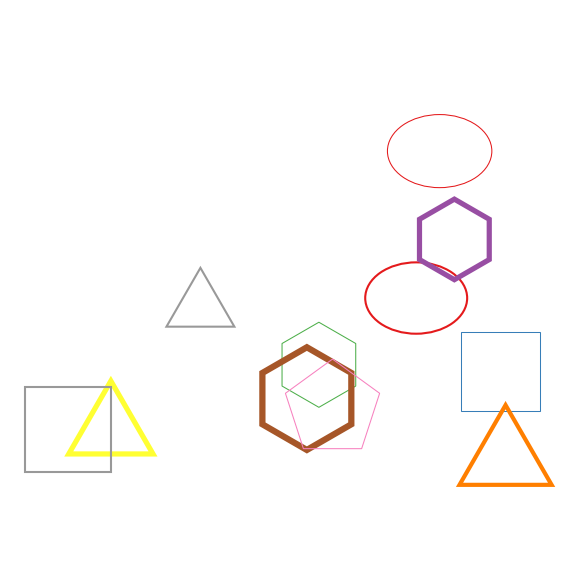[{"shape": "oval", "thickness": 0.5, "radius": 0.45, "center": [0.761, 0.737]}, {"shape": "oval", "thickness": 1, "radius": 0.44, "center": [0.721, 0.483]}, {"shape": "square", "thickness": 0.5, "radius": 0.34, "center": [0.867, 0.356]}, {"shape": "hexagon", "thickness": 0.5, "radius": 0.37, "center": [0.552, 0.367]}, {"shape": "hexagon", "thickness": 2.5, "radius": 0.35, "center": [0.787, 0.585]}, {"shape": "triangle", "thickness": 2, "radius": 0.46, "center": [0.875, 0.206]}, {"shape": "triangle", "thickness": 2.5, "radius": 0.42, "center": [0.192, 0.255]}, {"shape": "hexagon", "thickness": 3, "radius": 0.44, "center": [0.531, 0.309]}, {"shape": "pentagon", "thickness": 0.5, "radius": 0.43, "center": [0.576, 0.292]}, {"shape": "square", "thickness": 1, "radius": 0.37, "center": [0.118, 0.256]}, {"shape": "triangle", "thickness": 1, "radius": 0.34, "center": [0.347, 0.467]}]